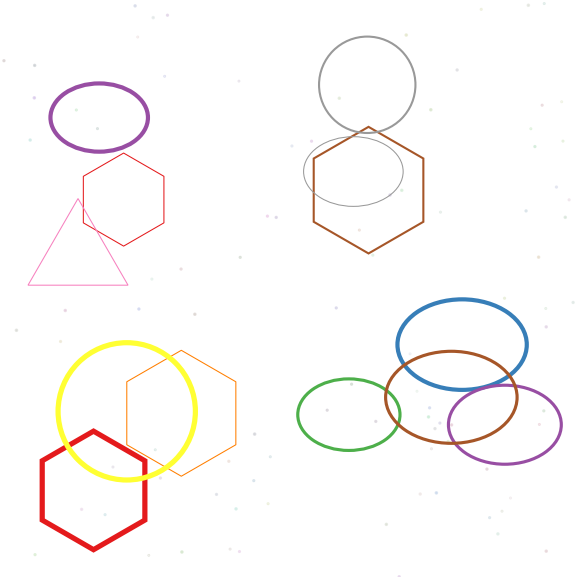[{"shape": "hexagon", "thickness": 2.5, "radius": 0.51, "center": [0.162, 0.15]}, {"shape": "hexagon", "thickness": 0.5, "radius": 0.4, "center": [0.214, 0.654]}, {"shape": "oval", "thickness": 2, "radius": 0.56, "center": [0.8, 0.402]}, {"shape": "oval", "thickness": 1.5, "radius": 0.44, "center": [0.604, 0.281]}, {"shape": "oval", "thickness": 1.5, "radius": 0.49, "center": [0.874, 0.264]}, {"shape": "oval", "thickness": 2, "radius": 0.42, "center": [0.172, 0.796]}, {"shape": "hexagon", "thickness": 0.5, "radius": 0.55, "center": [0.314, 0.284]}, {"shape": "circle", "thickness": 2.5, "radius": 0.59, "center": [0.219, 0.287]}, {"shape": "oval", "thickness": 1.5, "radius": 0.57, "center": [0.782, 0.311]}, {"shape": "hexagon", "thickness": 1, "radius": 0.55, "center": [0.638, 0.67]}, {"shape": "triangle", "thickness": 0.5, "radius": 0.5, "center": [0.135, 0.555]}, {"shape": "circle", "thickness": 1, "radius": 0.42, "center": [0.636, 0.852]}, {"shape": "oval", "thickness": 0.5, "radius": 0.43, "center": [0.612, 0.702]}]